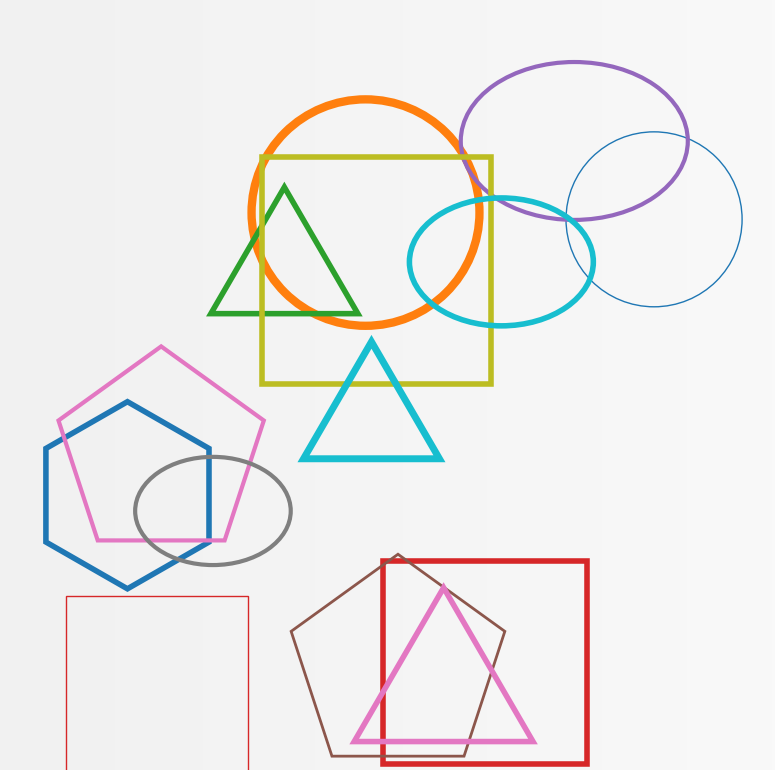[{"shape": "circle", "thickness": 0.5, "radius": 0.57, "center": [0.844, 0.715]}, {"shape": "hexagon", "thickness": 2, "radius": 0.61, "center": [0.164, 0.357]}, {"shape": "circle", "thickness": 3, "radius": 0.74, "center": [0.472, 0.724]}, {"shape": "triangle", "thickness": 2, "radius": 0.55, "center": [0.367, 0.647]}, {"shape": "square", "thickness": 0.5, "radius": 0.59, "center": [0.203, 0.109]}, {"shape": "square", "thickness": 2, "radius": 0.66, "center": [0.626, 0.14]}, {"shape": "oval", "thickness": 1.5, "radius": 0.73, "center": [0.741, 0.817]}, {"shape": "pentagon", "thickness": 1, "radius": 0.72, "center": [0.514, 0.135]}, {"shape": "triangle", "thickness": 2, "radius": 0.67, "center": [0.572, 0.104]}, {"shape": "pentagon", "thickness": 1.5, "radius": 0.7, "center": [0.208, 0.411]}, {"shape": "oval", "thickness": 1.5, "radius": 0.5, "center": [0.275, 0.336]}, {"shape": "square", "thickness": 2, "radius": 0.74, "center": [0.486, 0.649]}, {"shape": "oval", "thickness": 2, "radius": 0.59, "center": [0.647, 0.66]}, {"shape": "triangle", "thickness": 2.5, "radius": 0.51, "center": [0.479, 0.455]}]